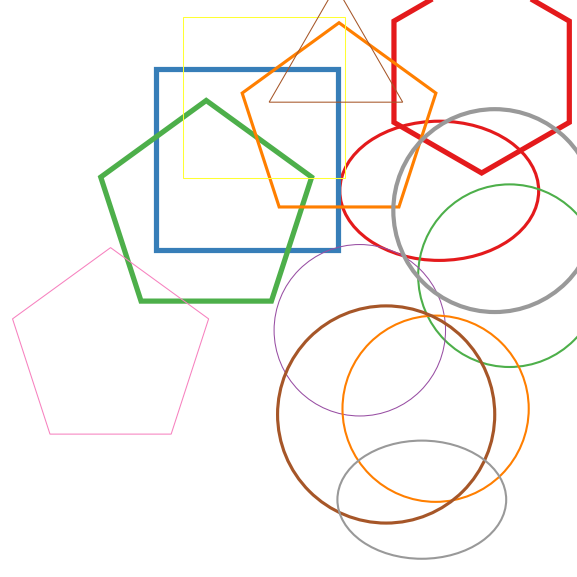[{"shape": "hexagon", "thickness": 2.5, "radius": 0.88, "center": [0.834, 0.875]}, {"shape": "oval", "thickness": 1.5, "radius": 0.86, "center": [0.761, 0.669]}, {"shape": "square", "thickness": 2.5, "radius": 0.78, "center": [0.428, 0.723]}, {"shape": "circle", "thickness": 1, "radius": 0.79, "center": [0.882, 0.522]}, {"shape": "pentagon", "thickness": 2.5, "radius": 0.96, "center": [0.357, 0.633]}, {"shape": "circle", "thickness": 0.5, "radius": 0.74, "center": [0.623, 0.427]}, {"shape": "circle", "thickness": 1, "radius": 0.81, "center": [0.754, 0.291]}, {"shape": "pentagon", "thickness": 1.5, "radius": 0.88, "center": [0.587, 0.783]}, {"shape": "square", "thickness": 0.5, "radius": 0.7, "center": [0.457, 0.83]}, {"shape": "circle", "thickness": 1.5, "radius": 0.94, "center": [0.669, 0.281]}, {"shape": "triangle", "thickness": 0.5, "radius": 0.67, "center": [0.582, 0.889]}, {"shape": "pentagon", "thickness": 0.5, "radius": 0.89, "center": [0.191, 0.392]}, {"shape": "oval", "thickness": 1, "radius": 0.73, "center": [0.73, 0.134]}, {"shape": "circle", "thickness": 2, "radius": 0.88, "center": [0.857, 0.634]}]